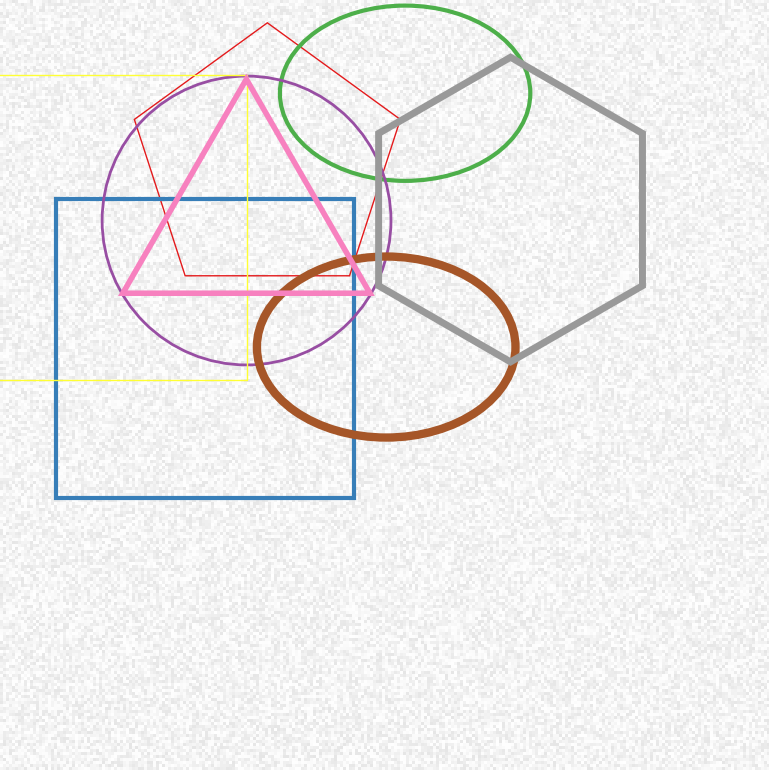[{"shape": "pentagon", "thickness": 0.5, "radius": 0.91, "center": [0.347, 0.789]}, {"shape": "square", "thickness": 1.5, "radius": 0.97, "center": [0.267, 0.547]}, {"shape": "oval", "thickness": 1.5, "radius": 0.81, "center": [0.526, 0.879]}, {"shape": "circle", "thickness": 1, "radius": 0.94, "center": [0.32, 0.714]}, {"shape": "square", "thickness": 0.5, "radius": 0.99, "center": [0.123, 0.704]}, {"shape": "oval", "thickness": 3, "radius": 0.84, "center": [0.502, 0.549]}, {"shape": "triangle", "thickness": 2, "radius": 0.93, "center": [0.32, 0.712]}, {"shape": "hexagon", "thickness": 2.5, "radius": 0.99, "center": [0.663, 0.728]}]